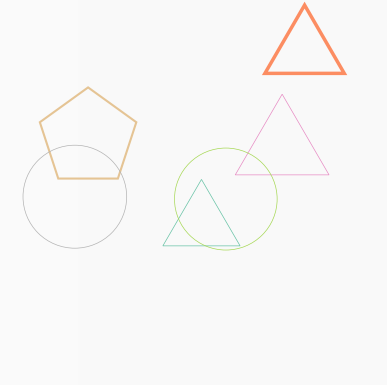[{"shape": "triangle", "thickness": 0.5, "radius": 0.58, "center": [0.52, 0.419]}, {"shape": "triangle", "thickness": 2.5, "radius": 0.59, "center": [0.786, 0.869]}, {"shape": "triangle", "thickness": 0.5, "radius": 0.7, "center": [0.728, 0.616]}, {"shape": "circle", "thickness": 0.5, "radius": 0.66, "center": [0.583, 0.483]}, {"shape": "pentagon", "thickness": 1.5, "radius": 0.65, "center": [0.227, 0.642]}, {"shape": "circle", "thickness": 0.5, "radius": 0.67, "center": [0.193, 0.489]}]